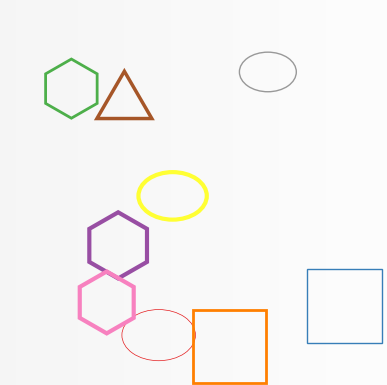[{"shape": "oval", "thickness": 0.5, "radius": 0.47, "center": [0.409, 0.129]}, {"shape": "square", "thickness": 1, "radius": 0.48, "center": [0.889, 0.206]}, {"shape": "hexagon", "thickness": 2, "radius": 0.38, "center": [0.184, 0.77]}, {"shape": "hexagon", "thickness": 3, "radius": 0.43, "center": [0.305, 0.363]}, {"shape": "square", "thickness": 2, "radius": 0.47, "center": [0.591, 0.101]}, {"shape": "oval", "thickness": 3, "radius": 0.44, "center": [0.445, 0.491]}, {"shape": "triangle", "thickness": 2.5, "radius": 0.41, "center": [0.321, 0.733]}, {"shape": "hexagon", "thickness": 3, "radius": 0.4, "center": [0.275, 0.215]}, {"shape": "oval", "thickness": 1, "radius": 0.37, "center": [0.691, 0.813]}]